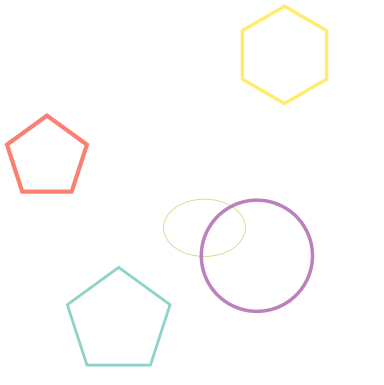[{"shape": "pentagon", "thickness": 2, "radius": 0.7, "center": [0.308, 0.165]}, {"shape": "pentagon", "thickness": 3, "radius": 0.55, "center": [0.122, 0.591]}, {"shape": "oval", "thickness": 0.5, "radius": 0.53, "center": [0.531, 0.408]}, {"shape": "circle", "thickness": 2.5, "radius": 0.72, "center": [0.667, 0.336]}, {"shape": "hexagon", "thickness": 2.5, "radius": 0.63, "center": [0.739, 0.857]}]